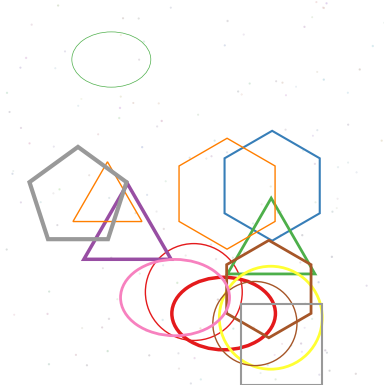[{"shape": "oval", "thickness": 2.5, "radius": 0.67, "center": [0.581, 0.186]}, {"shape": "circle", "thickness": 1, "radius": 0.63, "center": [0.503, 0.241]}, {"shape": "hexagon", "thickness": 1.5, "radius": 0.71, "center": [0.707, 0.517]}, {"shape": "triangle", "thickness": 2, "radius": 0.66, "center": [0.704, 0.354]}, {"shape": "oval", "thickness": 0.5, "radius": 0.51, "center": [0.289, 0.845]}, {"shape": "triangle", "thickness": 2.5, "radius": 0.65, "center": [0.331, 0.392]}, {"shape": "triangle", "thickness": 1, "radius": 0.52, "center": [0.279, 0.476]}, {"shape": "hexagon", "thickness": 1, "radius": 0.72, "center": [0.59, 0.497]}, {"shape": "circle", "thickness": 2, "radius": 0.67, "center": [0.703, 0.175]}, {"shape": "circle", "thickness": 1, "radius": 0.55, "center": [0.662, 0.16]}, {"shape": "hexagon", "thickness": 2, "radius": 0.63, "center": [0.698, 0.249]}, {"shape": "oval", "thickness": 2, "radius": 0.71, "center": [0.455, 0.227]}, {"shape": "pentagon", "thickness": 3, "radius": 0.66, "center": [0.203, 0.486]}, {"shape": "square", "thickness": 1.5, "radius": 0.53, "center": [0.731, 0.105]}]